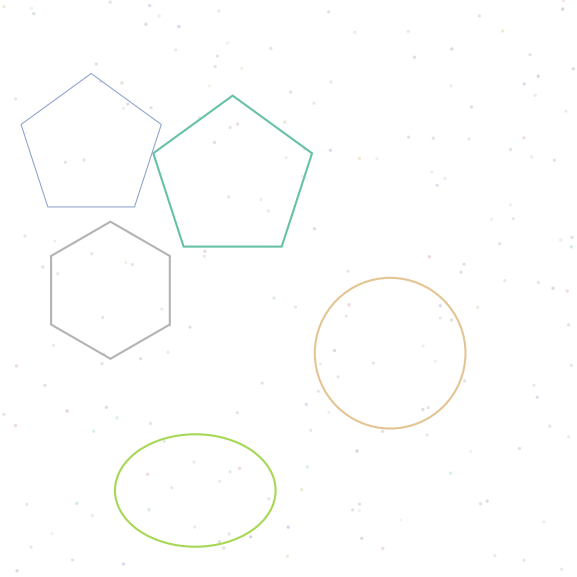[{"shape": "pentagon", "thickness": 1, "radius": 0.72, "center": [0.403, 0.689]}, {"shape": "pentagon", "thickness": 0.5, "radius": 0.64, "center": [0.158, 0.744]}, {"shape": "oval", "thickness": 1, "radius": 0.7, "center": [0.338, 0.15]}, {"shape": "circle", "thickness": 1, "radius": 0.65, "center": [0.676, 0.388]}, {"shape": "hexagon", "thickness": 1, "radius": 0.59, "center": [0.191, 0.497]}]